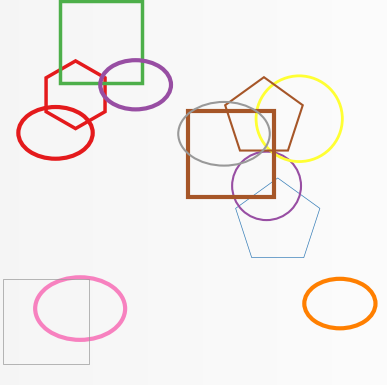[{"shape": "hexagon", "thickness": 2.5, "radius": 0.44, "center": [0.195, 0.754]}, {"shape": "oval", "thickness": 3, "radius": 0.48, "center": [0.143, 0.655]}, {"shape": "pentagon", "thickness": 0.5, "radius": 0.57, "center": [0.717, 0.423]}, {"shape": "square", "thickness": 2.5, "radius": 0.53, "center": [0.261, 0.89]}, {"shape": "circle", "thickness": 1.5, "radius": 0.44, "center": [0.688, 0.517]}, {"shape": "oval", "thickness": 3, "radius": 0.46, "center": [0.35, 0.78]}, {"shape": "oval", "thickness": 3, "radius": 0.46, "center": [0.877, 0.212]}, {"shape": "circle", "thickness": 2, "radius": 0.56, "center": [0.772, 0.692]}, {"shape": "pentagon", "thickness": 1.5, "radius": 0.53, "center": [0.681, 0.694]}, {"shape": "square", "thickness": 3, "radius": 0.56, "center": [0.596, 0.6]}, {"shape": "oval", "thickness": 3, "radius": 0.58, "center": [0.207, 0.198]}, {"shape": "oval", "thickness": 1.5, "radius": 0.59, "center": [0.578, 0.653]}, {"shape": "square", "thickness": 0.5, "radius": 0.55, "center": [0.119, 0.165]}]